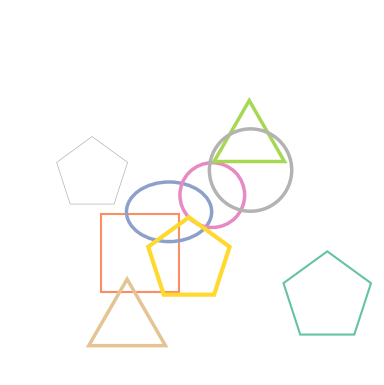[{"shape": "pentagon", "thickness": 1.5, "radius": 0.6, "center": [0.85, 0.228]}, {"shape": "square", "thickness": 1.5, "radius": 0.51, "center": [0.364, 0.344]}, {"shape": "oval", "thickness": 2.5, "radius": 0.55, "center": [0.439, 0.45]}, {"shape": "circle", "thickness": 2.5, "radius": 0.42, "center": [0.551, 0.493]}, {"shape": "triangle", "thickness": 2.5, "radius": 0.53, "center": [0.647, 0.633]}, {"shape": "pentagon", "thickness": 3, "radius": 0.56, "center": [0.491, 0.325]}, {"shape": "triangle", "thickness": 2.5, "radius": 0.58, "center": [0.33, 0.16]}, {"shape": "pentagon", "thickness": 0.5, "radius": 0.48, "center": [0.239, 0.548]}, {"shape": "circle", "thickness": 2.5, "radius": 0.53, "center": [0.651, 0.558]}]